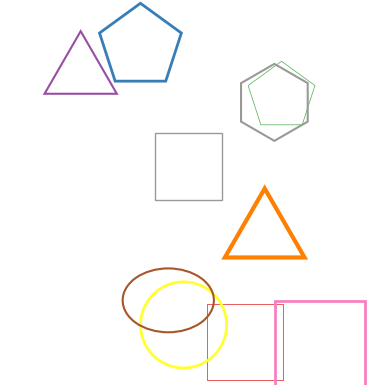[{"shape": "square", "thickness": 0.5, "radius": 0.49, "center": [0.637, 0.112]}, {"shape": "pentagon", "thickness": 2, "radius": 0.56, "center": [0.365, 0.88]}, {"shape": "pentagon", "thickness": 0.5, "radius": 0.46, "center": [0.731, 0.75]}, {"shape": "triangle", "thickness": 1.5, "radius": 0.54, "center": [0.21, 0.811]}, {"shape": "triangle", "thickness": 3, "radius": 0.6, "center": [0.688, 0.391]}, {"shape": "circle", "thickness": 2, "radius": 0.56, "center": [0.477, 0.156]}, {"shape": "oval", "thickness": 1.5, "radius": 0.59, "center": [0.437, 0.22]}, {"shape": "square", "thickness": 2, "radius": 0.59, "center": [0.831, 0.101]}, {"shape": "hexagon", "thickness": 1.5, "radius": 0.5, "center": [0.713, 0.734]}, {"shape": "square", "thickness": 1, "radius": 0.43, "center": [0.489, 0.567]}]